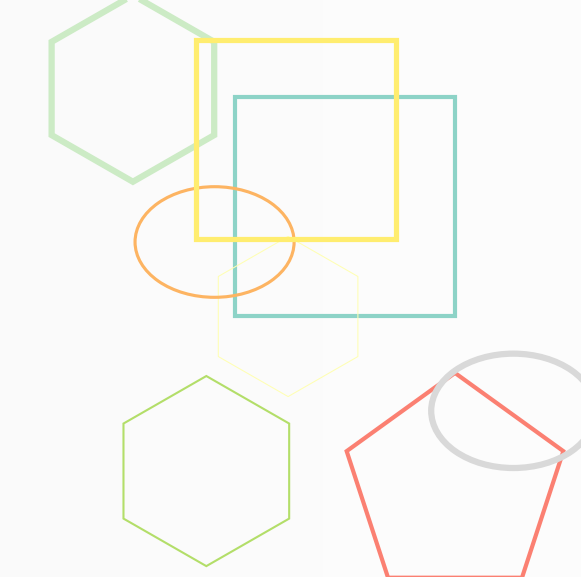[{"shape": "square", "thickness": 2, "radius": 0.95, "center": [0.594, 0.642]}, {"shape": "hexagon", "thickness": 0.5, "radius": 0.69, "center": [0.496, 0.451]}, {"shape": "pentagon", "thickness": 2, "radius": 0.98, "center": [0.783, 0.157]}, {"shape": "oval", "thickness": 1.5, "radius": 0.68, "center": [0.369, 0.58]}, {"shape": "hexagon", "thickness": 1, "radius": 0.82, "center": [0.355, 0.183]}, {"shape": "oval", "thickness": 3, "radius": 0.71, "center": [0.883, 0.288]}, {"shape": "hexagon", "thickness": 3, "radius": 0.81, "center": [0.229, 0.846]}, {"shape": "square", "thickness": 2.5, "radius": 0.86, "center": [0.509, 0.758]}]